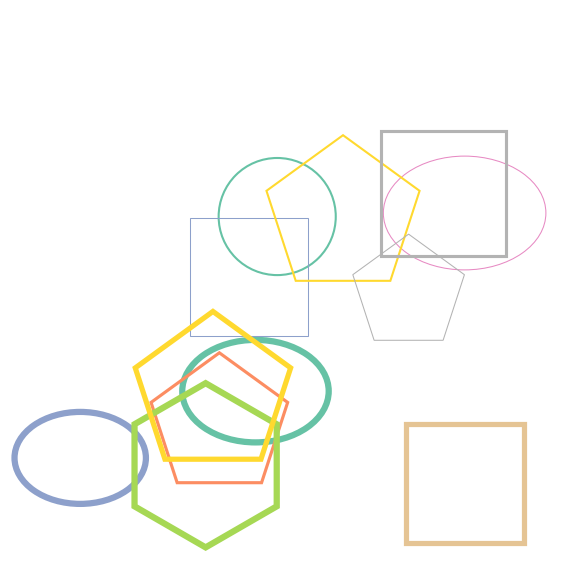[{"shape": "oval", "thickness": 3, "radius": 0.63, "center": [0.442, 0.322]}, {"shape": "circle", "thickness": 1, "radius": 0.51, "center": [0.48, 0.624]}, {"shape": "pentagon", "thickness": 1.5, "radius": 0.62, "center": [0.38, 0.264]}, {"shape": "square", "thickness": 0.5, "radius": 0.51, "center": [0.431, 0.519]}, {"shape": "oval", "thickness": 3, "radius": 0.57, "center": [0.139, 0.206]}, {"shape": "oval", "thickness": 0.5, "radius": 0.7, "center": [0.805, 0.63]}, {"shape": "hexagon", "thickness": 3, "radius": 0.71, "center": [0.356, 0.193]}, {"shape": "pentagon", "thickness": 2.5, "radius": 0.71, "center": [0.369, 0.318]}, {"shape": "pentagon", "thickness": 1, "radius": 0.7, "center": [0.594, 0.626]}, {"shape": "square", "thickness": 2.5, "radius": 0.51, "center": [0.805, 0.162]}, {"shape": "square", "thickness": 1.5, "radius": 0.54, "center": [0.768, 0.664]}, {"shape": "pentagon", "thickness": 0.5, "radius": 0.51, "center": [0.708, 0.492]}]